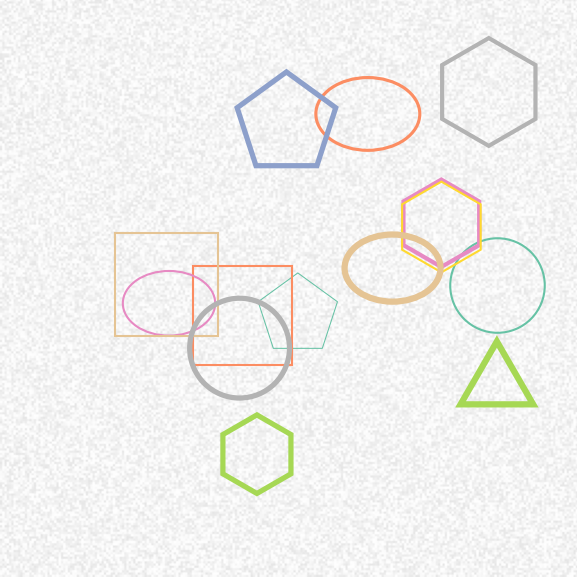[{"shape": "circle", "thickness": 1, "radius": 0.41, "center": [0.861, 0.505]}, {"shape": "pentagon", "thickness": 0.5, "radius": 0.36, "center": [0.516, 0.454]}, {"shape": "square", "thickness": 1, "radius": 0.43, "center": [0.42, 0.453]}, {"shape": "oval", "thickness": 1.5, "radius": 0.45, "center": [0.637, 0.802]}, {"shape": "pentagon", "thickness": 2.5, "radius": 0.45, "center": [0.496, 0.785]}, {"shape": "oval", "thickness": 1, "radius": 0.4, "center": [0.293, 0.474]}, {"shape": "hexagon", "thickness": 2, "radius": 0.38, "center": [0.764, 0.613]}, {"shape": "hexagon", "thickness": 2.5, "radius": 0.34, "center": [0.445, 0.213]}, {"shape": "triangle", "thickness": 3, "radius": 0.36, "center": [0.86, 0.335]}, {"shape": "hexagon", "thickness": 1, "radius": 0.39, "center": [0.764, 0.606]}, {"shape": "square", "thickness": 1, "radius": 0.45, "center": [0.289, 0.507]}, {"shape": "oval", "thickness": 3, "radius": 0.42, "center": [0.68, 0.535]}, {"shape": "circle", "thickness": 2.5, "radius": 0.43, "center": [0.415, 0.396]}, {"shape": "hexagon", "thickness": 2, "radius": 0.47, "center": [0.846, 0.84]}]